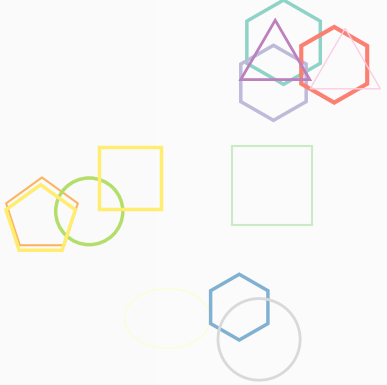[{"shape": "hexagon", "thickness": 2.5, "radius": 0.55, "center": [0.732, 0.89]}, {"shape": "oval", "thickness": 0.5, "radius": 0.55, "center": [0.432, 0.173]}, {"shape": "hexagon", "thickness": 2.5, "radius": 0.49, "center": [0.706, 0.785]}, {"shape": "hexagon", "thickness": 3, "radius": 0.49, "center": [0.863, 0.832]}, {"shape": "hexagon", "thickness": 2.5, "radius": 0.43, "center": [0.617, 0.202]}, {"shape": "pentagon", "thickness": 1.5, "radius": 0.49, "center": [0.108, 0.442]}, {"shape": "circle", "thickness": 2.5, "radius": 0.43, "center": [0.23, 0.451]}, {"shape": "triangle", "thickness": 1, "radius": 0.52, "center": [0.891, 0.822]}, {"shape": "circle", "thickness": 2, "radius": 0.53, "center": [0.669, 0.118]}, {"shape": "triangle", "thickness": 2, "radius": 0.51, "center": [0.71, 0.845]}, {"shape": "square", "thickness": 1.5, "radius": 0.51, "center": [0.701, 0.518]}, {"shape": "square", "thickness": 2.5, "radius": 0.4, "center": [0.335, 0.538]}, {"shape": "pentagon", "thickness": 2.5, "radius": 0.47, "center": [0.105, 0.426]}]